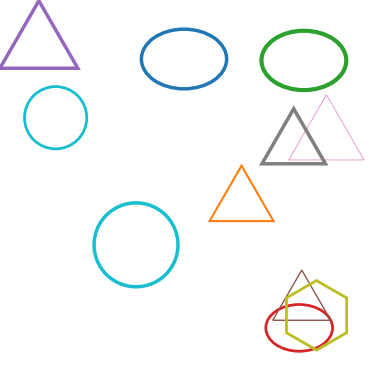[{"shape": "oval", "thickness": 2.5, "radius": 0.55, "center": [0.478, 0.847]}, {"shape": "triangle", "thickness": 1.5, "radius": 0.48, "center": [0.627, 0.474]}, {"shape": "oval", "thickness": 3, "radius": 0.55, "center": [0.789, 0.843]}, {"shape": "oval", "thickness": 2, "radius": 0.43, "center": [0.777, 0.148]}, {"shape": "triangle", "thickness": 2.5, "radius": 0.58, "center": [0.101, 0.881]}, {"shape": "triangle", "thickness": 1, "radius": 0.43, "center": [0.784, 0.212]}, {"shape": "triangle", "thickness": 0.5, "radius": 0.56, "center": [0.848, 0.641]}, {"shape": "triangle", "thickness": 2.5, "radius": 0.48, "center": [0.763, 0.622]}, {"shape": "hexagon", "thickness": 2, "radius": 0.45, "center": [0.822, 0.181]}, {"shape": "circle", "thickness": 2.5, "radius": 0.54, "center": [0.353, 0.364]}, {"shape": "circle", "thickness": 2, "radius": 0.4, "center": [0.145, 0.694]}]